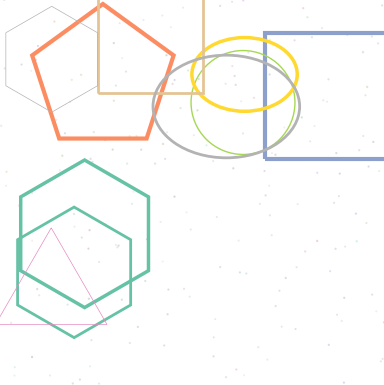[{"shape": "hexagon", "thickness": 2.5, "radius": 0.96, "center": [0.22, 0.393]}, {"shape": "hexagon", "thickness": 2, "radius": 0.85, "center": [0.193, 0.293]}, {"shape": "pentagon", "thickness": 3, "radius": 0.97, "center": [0.267, 0.796]}, {"shape": "square", "thickness": 3, "radius": 0.82, "center": [0.852, 0.75]}, {"shape": "triangle", "thickness": 0.5, "radius": 0.84, "center": [0.133, 0.241]}, {"shape": "circle", "thickness": 1, "radius": 0.67, "center": [0.631, 0.734]}, {"shape": "oval", "thickness": 2.5, "radius": 0.68, "center": [0.635, 0.807]}, {"shape": "square", "thickness": 2, "radius": 0.68, "center": [0.392, 0.894]}, {"shape": "oval", "thickness": 2, "radius": 0.95, "center": [0.588, 0.723]}, {"shape": "hexagon", "thickness": 0.5, "radius": 0.69, "center": [0.134, 0.846]}]